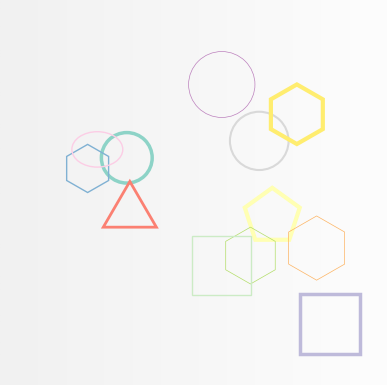[{"shape": "circle", "thickness": 2.5, "radius": 0.33, "center": [0.327, 0.59]}, {"shape": "pentagon", "thickness": 3, "radius": 0.37, "center": [0.703, 0.438]}, {"shape": "square", "thickness": 2.5, "radius": 0.39, "center": [0.851, 0.159]}, {"shape": "triangle", "thickness": 2, "radius": 0.4, "center": [0.335, 0.45]}, {"shape": "hexagon", "thickness": 1, "radius": 0.31, "center": [0.226, 0.562]}, {"shape": "hexagon", "thickness": 0.5, "radius": 0.42, "center": [0.817, 0.356]}, {"shape": "hexagon", "thickness": 0.5, "radius": 0.37, "center": [0.646, 0.336]}, {"shape": "oval", "thickness": 1, "radius": 0.33, "center": [0.251, 0.612]}, {"shape": "circle", "thickness": 1.5, "radius": 0.38, "center": [0.669, 0.634]}, {"shape": "circle", "thickness": 0.5, "radius": 0.43, "center": [0.572, 0.781]}, {"shape": "square", "thickness": 1, "radius": 0.38, "center": [0.572, 0.31]}, {"shape": "hexagon", "thickness": 3, "radius": 0.39, "center": [0.766, 0.703]}]